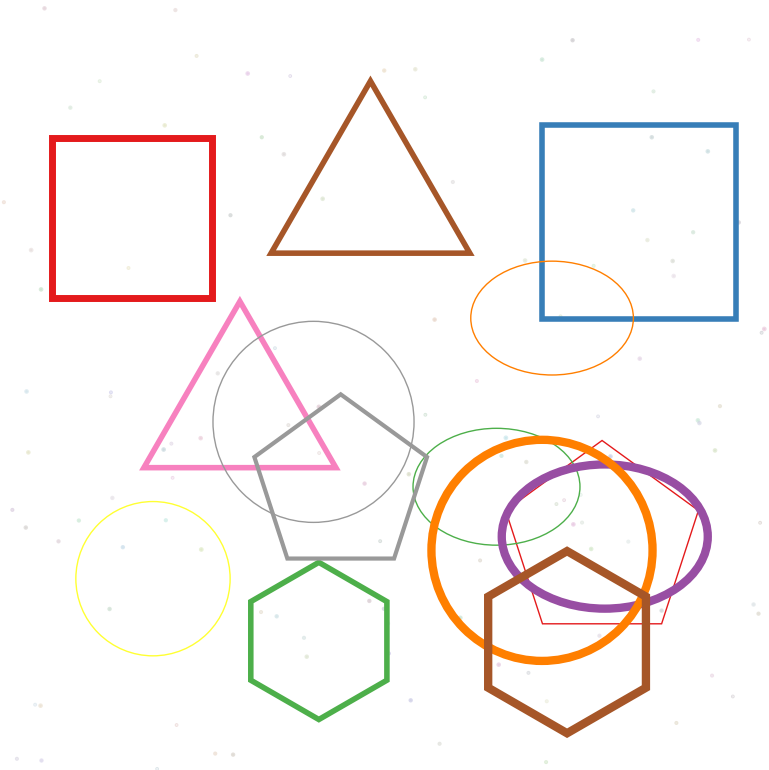[{"shape": "square", "thickness": 2.5, "radius": 0.52, "center": [0.172, 0.717]}, {"shape": "pentagon", "thickness": 0.5, "radius": 0.66, "center": [0.782, 0.296]}, {"shape": "square", "thickness": 2, "radius": 0.63, "center": [0.83, 0.712]}, {"shape": "oval", "thickness": 0.5, "radius": 0.54, "center": [0.645, 0.368]}, {"shape": "hexagon", "thickness": 2, "radius": 0.51, "center": [0.414, 0.168]}, {"shape": "oval", "thickness": 3, "radius": 0.67, "center": [0.785, 0.303]}, {"shape": "circle", "thickness": 3, "radius": 0.72, "center": [0.704, 0.285]}, {"shape": "oval", "thickness": 0.5, "radius": 0.53, "center": [0.717, 0.587]}, {"shape": "circle", "thickness": 0.5, "radius": 0.5, "center": [0.199, 0.248]}, {"shape": "triangle", "thickness": 2, "radius": 0.74, "center": [0.481, 0.746]}, {"shape": "hexagon", "thickness": 3, "radius": 0.59, "center": [0.736, 0.166]}, {"shape": "triangle", "thickness": 2, "radius": 0.72, "center": [0.312, 0.465]}, {"shape": "pentagon", "thickness": 1.5, "radius": 0.59, "center": [0.442, 0.37]}, {"shape": "circle", "thickness": 0.5, "radius": 0.65, "center": [0.407, 0.452]}]